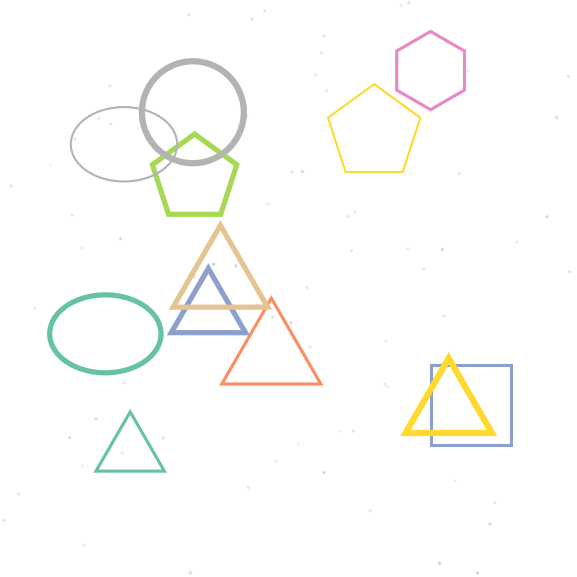[{"shape": "triangle", "thickness": 1.5, "radius": 0.34, "center": [0.225, 0.218]}, {"shape": "oval", "thickness": 2.5, "radius": 0.48, "center": [0.182, 0.421]}, {"shape": "triangle", "thickness": 1.5, "radius": 0.5, "center": [0.47, 0.384]}, {"shape": "triangle", "thickness": 2.5, "radius": 0.37, "center": [0.361, 0.46]}, {"shape": "square", "thickness": 1.5, "radius": 0.35, "center": [0.816, 0.299]}, {"shape": "hexagon", "thickness": 1.5, "radius": 0.34, "center": [0.746, 0.877]}, {"shape": "pentagon", "thickness": 2.5, "radius": 0.38, "center": [0.337, 0.69]}, {"shape": "pentagon", "thickness": 1, "radius": 0.42, "center": [0.648, 0.769]}, {"shape": "triangle", "thickness": 3, "radius": 0.43, "center": [0.777, 0.292]}, {"shape": "triangle", "thickness": 2.5, "radius": 0.47, "center": [0.382, 0.515]}, {"shape": "oval", "thickness": 1, "radius": 0.46, "center": [0.215, 0.749]}, {"shape": "circle", "thickness": 3, "radius": 0.44, "center": [0.334, 0.805]}]